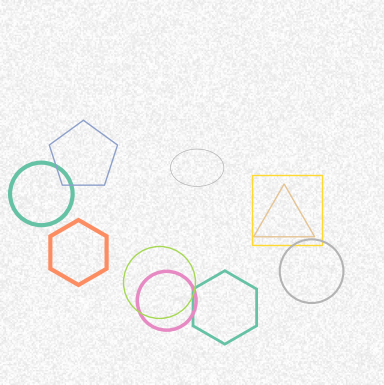[{"shape": "hexagon", "thickness": 2, "radius": 0.48, "center": [0.584, 0.201]}, {"shape": "circle", "thickness": 3, "radius": 0.41, "center": [0.107, 0.496]}, {"shape": "hexagon", "thickness": 3, "radius": 0.42, "center": [0.204, 0.344]}, {"shape": "pentagon", "thickness": 1, "radius": 0.47, "center": [0.217, 0.594]}, {"shape": "circle", "thickness": 2.5, "radius": 0.38, "center": [0.433, 0.219]}, {"shape": "circle", "thickness": 1, "radius": 0.47, "center": [0.414, 0.266]}, {"shape": "square", "thickness": 1, "radius": 0.45, "center": [0.744, 0.454]}, {"shape": "triangle", "thickness": 1, "radius": 0.46, "center": [0.738, 0.431]}, {"shape": "oval", "thickness": 0.5, "radius": 0.35, "center": [0.512, 0.564]}, {"shape": "circle", "thickness": 1.5, "radius": 0.41, "center": [0.809, 0.296]}]